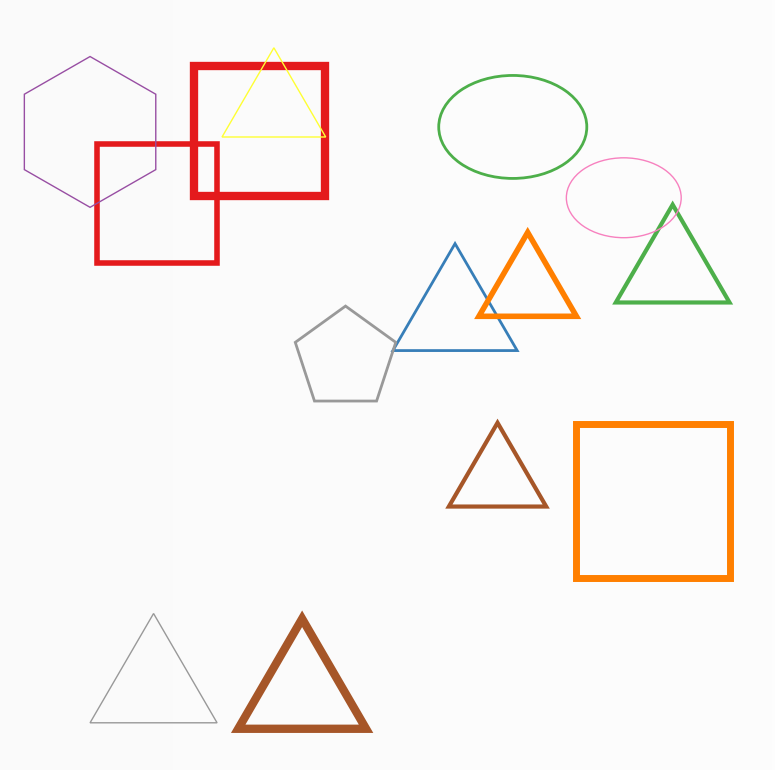[{"shape": "square", "thickness": 2, "radius": 0.39, "center": [0.202, 0.736]}, {"shape": "square", "thickness": 3, "radius": 0.42, "center": [0.335, 0.83]}, {"shape": "triangle", "thickness": 1, "radius": 0.46, "center": [0.587, 0.591]}, {"shape": "triangle", "thickness": 1.5, "radius": 0.42, "center": [0.868, 0.65]}, {"shape": "oval", "thickness": 1, "radius": 0.48, "center": [0.662, 0.835]}, {"shape": "hexagon", "thickness": 0.5, "radius": 0.49, "center": [0.116, 0.829]}, {"shape": "triangle", "thickness": 2, "radius": 0.36, "center": [0.681, 0.626]}, {"shape": "square", "thickness": 2.5, "radius": 0.5, "center": [0.843, 0.349]}, {"shape": "triangle", "thickness": 0.5, "radius": 0.39, "center": [0.353, 0.861]}, {"shape": "triangle", "thickness": 3, "radius": 0.48, "center": [0.39, 0.101]}, {"shape": "triangle", "thickness": 1.5, "radius": 0.36, "center": [0.642, 0.378]}, {"shape": "oval", "thickness": 0.5, "radius": 0.37, "center": [0.805, 0.743]}, {"shape": "triangle", "thickness": 0.5, "radius": 0.47, "center": [0.198, 0.109]}, {"shape": "pentagon", "thickness": 1, "radius": 0.34, "center": [0.446, 0.534]}]